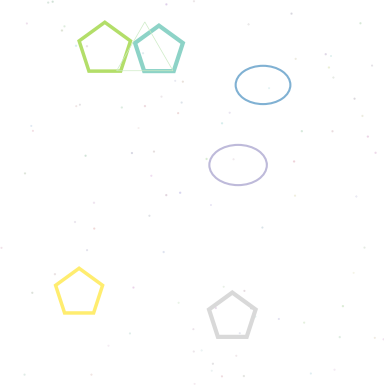[{"shape": "pentagon", "thickness": 3, "radius": 0.33, "center": [0.413, 0.868]}, {"shape": "oval", "thickness": 1.5, "radius": 0.37, "center": [0.618, 0.571]}, {"shape": "oval", "thickness": 1.5, "radius": 0.36, "center": [0.683, 0.779]}, {"shape": "pentagon", "thickness": 2.5, "radius": 0.35, "center": [0.272, 0.872]}, {"shape": "pentagon", "thickness": 3, "radius": 0.32, "center": [0.603, 0.176]}, {"shape": "triangle", "thickness": 0.5, "radius": 0.42, "center": [0.376, 0.859]}, {"shape": "pentagon", "thickness": 2.5, "radius": 0.32, "center": [0.205, 0.239]}]